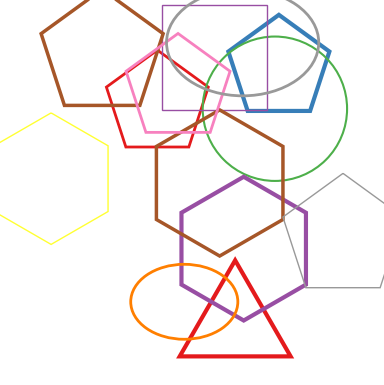[{"shape": "triangle", "thickness": 3, "radius": 0.83, "center": [0.611, 0.157]}, {"shape": "pentagon", "thickness": 2, "radius": 0.7, "center": [0.409, 0.731]}, {"shape": "pentagon", "thickness": 3, "radius": 0.69, "center": [0.724, 0.823]}, {"shape": "circle", "thickness": 1.5, "radius": 0.94, "center": [0.714, 0.718]}, {"shape": "square", "thickness": 1, "radius": 0.68, "center": [0.557, 0.851]}, {"shape": "hexagon", "thickness": 3, "radius": 0.93, "center": [0.633, 0.354]}, {"shape": "oval", "thickness": 2, "radius": 0.7, "center": [0.479, 0.216]}, {"shape": "hexagon", "thickness": 1, "radius": 0.85, "center": [0.133, 0.536]}, {"shape": "pentagon", "thickness": 2.5, "radius": 0.83, "center": [0.265, 0.861]}, {"shape": "hexagon", "thickness": 2.5, "radius": 0.95, "center": [0.571, 0.525]}, {"shape": "pentagon", "thickness": 2, "radius": 0.71, "center": [0.462, 0.771]}, {"shape": "pentagon", "thickness": 1, "radius": 0.82, "center": [0.891, 0.386]}, {"shape": "oval", "thickness": 2, "radius": 0.99, "center": [0.63, 0.889]}]